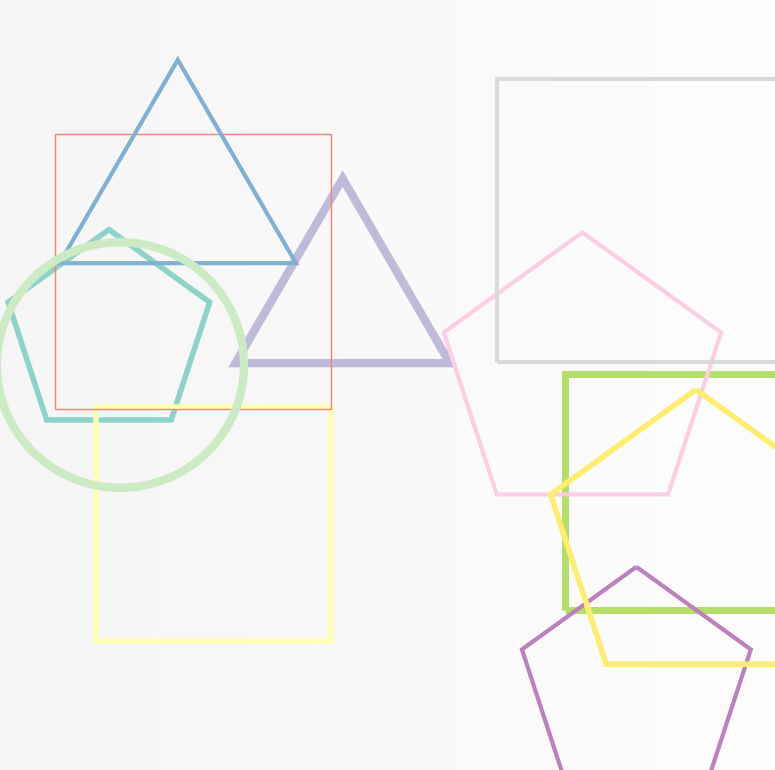[{"shape": "pentagon", "thickness": 2, "radius": 0.68, "center": [0.141, 0.565]}, {"shape": "square", "thickness": 2, "radius": 0.76, "center": [0.276, 0.319]}, {"shape": "triangle", "thickness": 3, "radius": 0.8, "center": [0.442, 0.608]}, {"shape": "square", "thickness": 0.5, "radius": 0.89, "center": [0.249, 0.647]}, {"shape": "triangle", "thickness": 1.5, "radius": 0.88, "center": [0.229, 0.746]}, {"shape": "square", "thickness": 2.5, "radius": 0.76, "center": [0.882, 0.361]}, {"shape": "pentagon", "thickness": 1.5, "radius": 0.94, "center": [0.752, 0.51]}, {"shape": "square", "thickness": 1.5, "radius": 0.92, "center": [0.825, 0.714]}, {"shape": "pentagon", "thickness": 1.5, "radius": 0.78, "center": [0.821, 0.109]}, {"shape": "circle", "thickness": 3, "radius": 0.8, "center": [0.155, 0.526]}, {"shape": "pentagon", "thickness": 2, "radius": 0.99, "center": [0.898, 0.297]}]